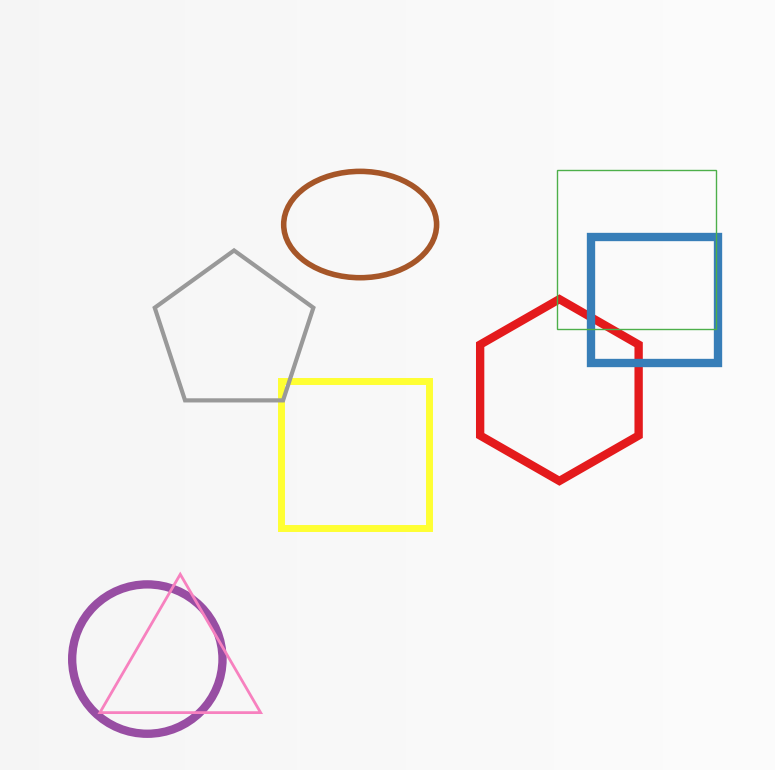[{"shape": "hexagon", "thickness": 3, "radius": 0.59, "center": [0.722, 0.493]}, {"shape": "square", "thickness": 3, "radius": 0.41, "center": [0.845, 0.611]}, {"shape": "square", "thickness": 0.5, "radius": 0.51, "center": [0.821, 0.676]}, {"shape": "circle", "thickness": 3, "radius": 0.48, "center": [0.19, 0.144]}, {"shape": "square", "thickness": 2.5, "radius": 0.48, "center": [0.458, 0.409]}, {"shape": "oval", "thickness": 2, "radius": 0.49, "center": [0.465, 0.708]}, {"shape": "triangle", "thickness": 1, "radius": 0.6, "center": [0.233, 0.134]}, {"shape": "pentagon", "thickness": 1.5, "radius": 0.54, "center": [0.302, 0.567]}]